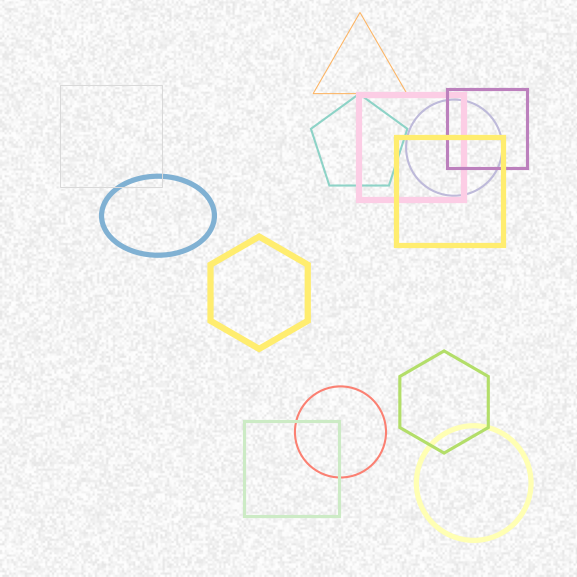[{"shape": "pentagon", "thickness": 1, "radius": 0.44, "center": [0.622, 0.749]}, {"shape": "circle", "thickness": 2.5, "radius": 0.5, "center": [0.82, 0.163]}, {"shape": "circle", "thickness": 1, "radius": 0.42, "center": [0.786, 0.743]}, {"shape": "circle", "thickness": 1, "radius": 0.39, "center": [0.59, 0.251]}, {"shape": "oval", "thickness": 2.5, "radius": 0.49, "center": [0.274, 0.626]}, {"shape": "triangle", "thickness": 0.5, "radius": 0.47, "center": [0.623, 0.884]}, {"shape": "hexagon", "thickness": 1.5, "radius": 0.44, "center": [0.769, 0.303]}, {"shape": "square", "thickness": 3, "radius": 0.45, "center": [0.713, 0.744]}, {"shape": "square", "thickness": 0.5, "radius": 0.44, "center": [0.192, 0.764]}, {"shape": "square", "thickness": 1.5, "radius": 0.34, "center": [0.843, 0.776]}, {"shape": "square", "thickness": 1.5, "radius": 0.41, "center": [0.504, 0.188]}, {"shape": "hexagon", "thickness": 3, "radius": 0.49, "center": [0.449, 0.492]}, {"shape": "square", "thickness": 2.5, "radius": 0.46, "center": [0.778, 0.668]}]